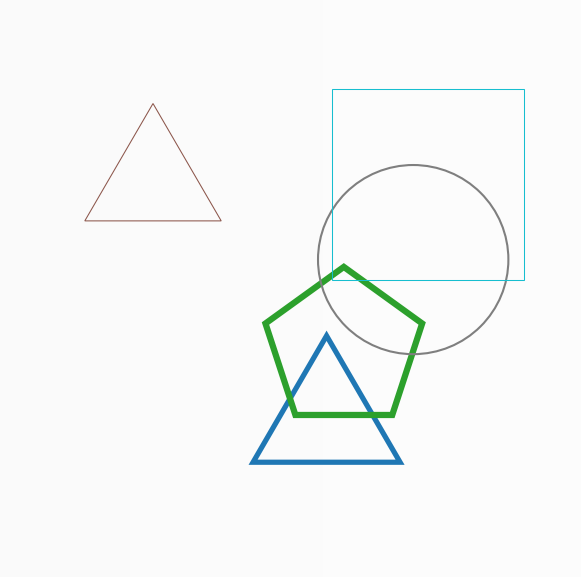[{"shape": "triangle", "thickness": 2.5, "radius": 0.73, "center": [0.562, 0.272]}, {"shape": "pentagon", "thickness": 3, "radius": 0.71, "center": [0.592, 0.395]}, {"shape": "triangle", "thickness": 0.5, "radius": 0.68, "center": [0.263, 0.684]}, {"shape": "circle", "thickness": 1, "radius": 0.82, "center": [0.711, 0.55]}, {"shape": "square", "thickness": 0.5, "radius": 0.83, "center": [0.736, 0.68]}]